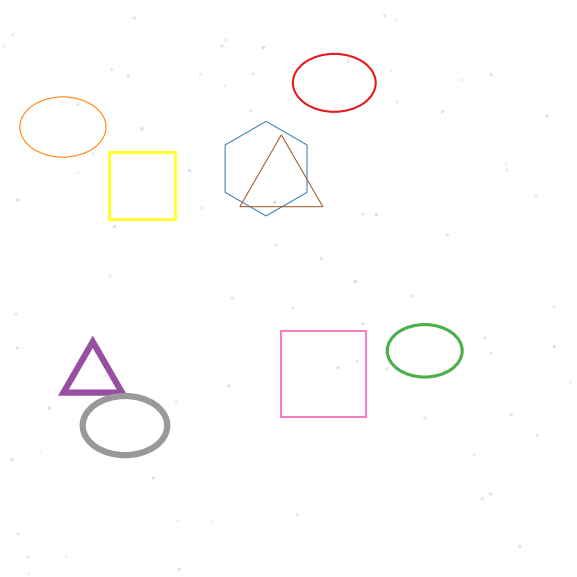[{"shape": "oval", "thickness": 1, "radius": 0.36, "center": [0.579, 0.856]}, {"shape": "hexagon", "thickness": 0.5, "radius": 0.41, "center": [0.461, 0.707]}, {"shape": "oval", "thickness": 1.5, "radius": 0.32, "center": [0.735, 0.392]}, {"shape": "triangle", "thickness": 3, "radius": 0.29, "center": [0.161, 0.349]}, {"shape": "oval", "thickness": 0.5, "radius": 0.37, "center": [0.109, 0.779]}, {"shape": "square", "thickness": 1.5, "radius": 0.29, "center": [0.245, 0.678]}, {"shape": "triangle", "thickness": 0.5, "radius": 0.41, "center": [0.487, 0.683]}, {"shape": "square", "thickness": 1, "radius": 0.37, "center": [0.56, 0.351]}, {"shape": "oval", "thickness": 3, "radius": 0.37, "center": [0.216, 0.262]}]